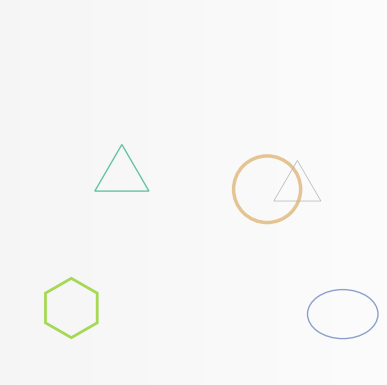[{"shape": "triangle", "thickness": 1, "radius": 0.4, "center": [0.315, 0.544]}, {"shape": "oval", "thickness": 1, "radius": 0.45, "center": [0.885, 0.184]}, {"shape": "hexagon", "thickness": 2, "radius": 0.39, "center": [0.184, 0.2]}, {"shape": "circle", "thickness": 2.5, "radius": 0.43, "center": [0.689, 0.508]}, {"shape": "triangle", "thickness": 0.5, "radius": 0.35, "center": [0.767, 0.513]}]